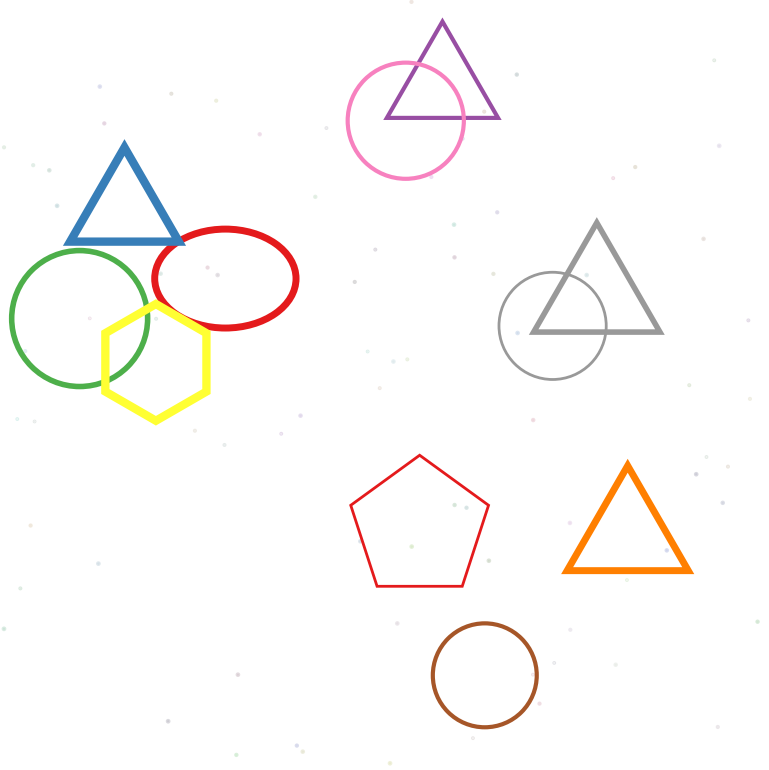[{"shape": "pentagon", "thickness": 1, "radius": 0.47, "center": [0.545, 0.315]}, {"shape": "oval", "thickness": 2.5, "radius": 0.46, "center": [0.293, 0.638]}, {"shape": "triangle", "thickness": 3, "radius": 0.41, "center": [0.162, 0.727]}, {"shape": "circle", "thickness": 2, "radius": 0.44, "center": [0.103, 0.586]}, {"shape": "triangle", "thickness": 1.5, "radius": 0.42, "center": [0.575, 0.889]}, {"shape": "triangle", "thickness": 2.5, "radius": 0.45, "center": [0.815, 0.304]}, {"shape": "hexagon", "thickness": 3, "radius": 0.38, "center": [0.202, 0.529]}, {"shape": "circle", "thickness": 1.5, "radius": 0.34, "center": [0.63, 0.123]}, {"shape": "circle", "thickness": 1.5, "radius": 0.38, "center": [0.527, 0.843]}, {"shape": "circle", "thickness": 1, "radius": 0.35, "center": [0.718, 0.577]}, {"shape": "triangle", "thickness": 2, "radius": 0.47, "center": [0.775, 0.616]}]